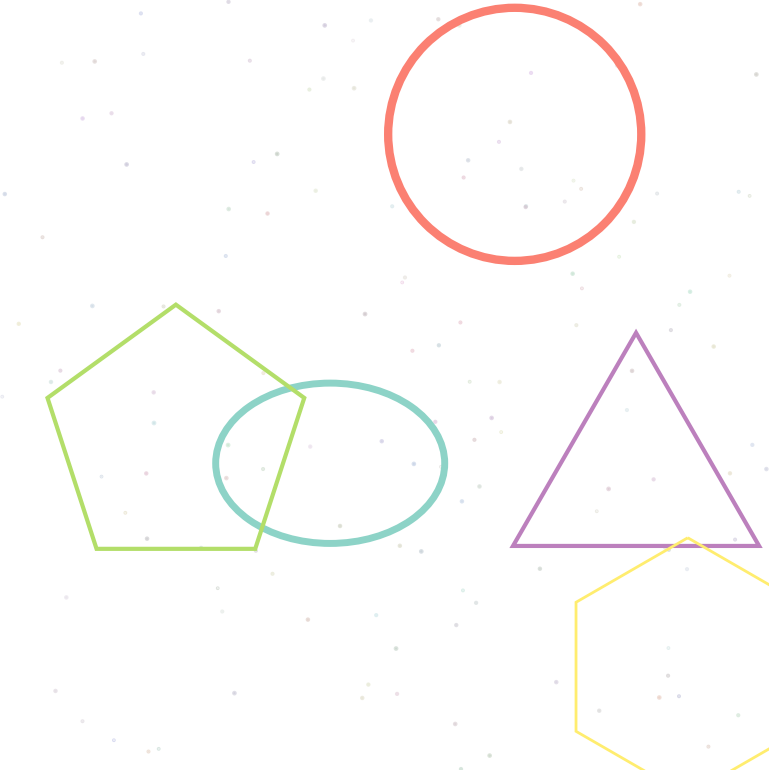[{"shape": "oval", "thickness": 2.5, "radius": 0.74, "center": [0.429, 0.398]}, {"shape": "circle", "thickness": 3, "radius": 0.82, "center": [0.668, 0.826]}, {"shape": "pentagon", "thickness": 1.5, "radius": 0.88, "center": [0.228, 0.429]}, {"shape": "triangle", "thickness": 1.5, "radius": 0.92, "center": [0.826, 0.383]}, {"shape": "hexagon", "thickness": 1, "radius": 0.84, "center": [0.893, 0.134]}]